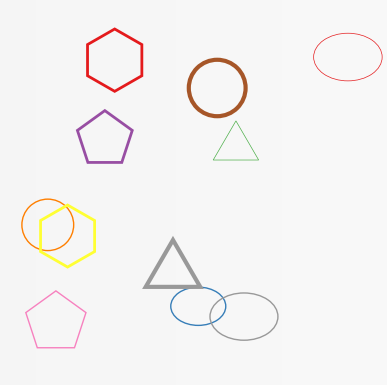[{"shape": "oval", "thickness": 0.5, "radius": 0.44, "center": [0.898, 0.852]}, {"shape": "hexagon", "thickness": 2, "radius": 0.4, "center": [0.296, 0.844]}, {"shape": "oval", "thickness": 1, "radius": 0.35, "center": [0.512, 0.205]}, {"shape": "triangle", "thickness": 0.5, "radius": 0.34, "center": [0.609, 0.618]}, {"shape": "pentagon", "thickness": 2, "radius": 0.37, "center": [0.271, 0.638]}, {"shape": "circle", "thickness": 1, "radius": 0.33, "center": [0.123, 0.416]}, {"shape": "hexagon", "thickness": 2, "radius": 0.4, "center": [0.174, 0.387]}, {"shape": "circle", "thickness": 3, "radius": 0.37, "center": [0.561, 0.771]}, {"shape": "pentagon", "thickness": 1, "radius": 0.41, "center": [0.144, 0.163]}, {"shape": "triangle", "thickness": 3, "radius": 0.41, "center": [0.446, 0.295]}, {"shape": "oval", "thickness": 1, "radius": 0.44, "center": [0.63, 0.178]}]